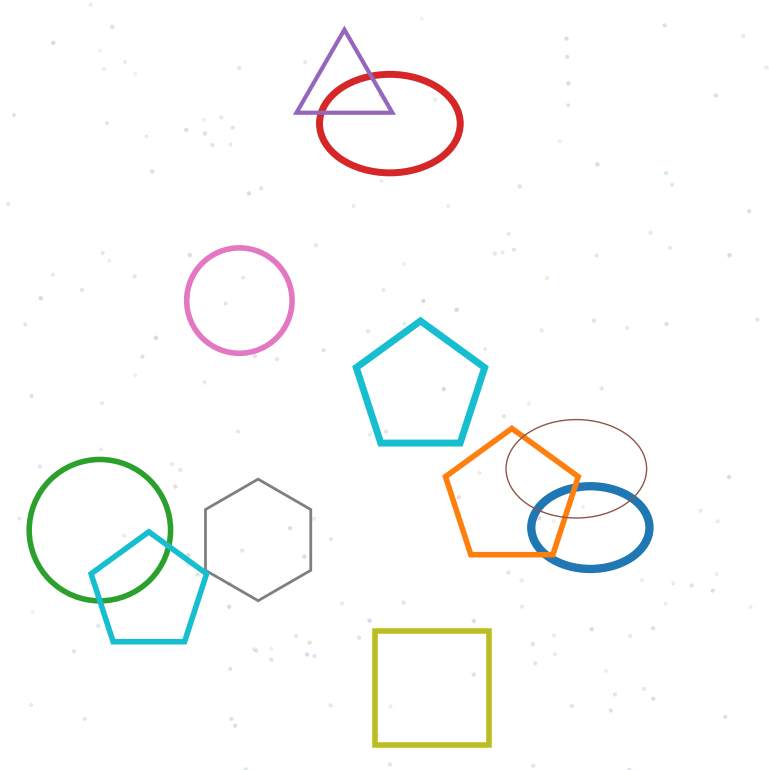[{"shape": "oval", "thickness": 3, "radius": 0.38, "center": [0.767, 0.315]}, {"shape": "pentagon", "thickness": 2, "radius": 0.45, "center": [0.665, 0.353]}, {"shape": "circle", "thickness": 2, "radius": 0.46, "center": [0.13, 0.311]}, {"shape": "oval", "thickness": 2.5, "radius": 0.46, "center": [0.506, 0.839]}, {"shape": "triangle", "thickness": 1.5, "radius": 0.36, "center": [0.447, 0.89]}, {"shape": "oval", "thickness": 0.5, "radius": 0.46, "center": [0.748, 0.391]}, {"shape": "circle", "thickness": 2, "radius": 0.34, "center": [0.311, 0.61]}, {"shape": "hexagon", "thickness": 1, "radius": 0.39, "center": [0.335, 0.299]}, {"shape": "square", "thickness": 2, "radius": 0.37, "center": [0.561, 0.106]}, {"shape": "pentagon", "thickness": 2, "radius": 0.39, "center": [0.193, 0.23]}, {"shape": "pentagon", "thickness": 2.5, "radius": 0.44, "center": [0.546, 0.496]}]